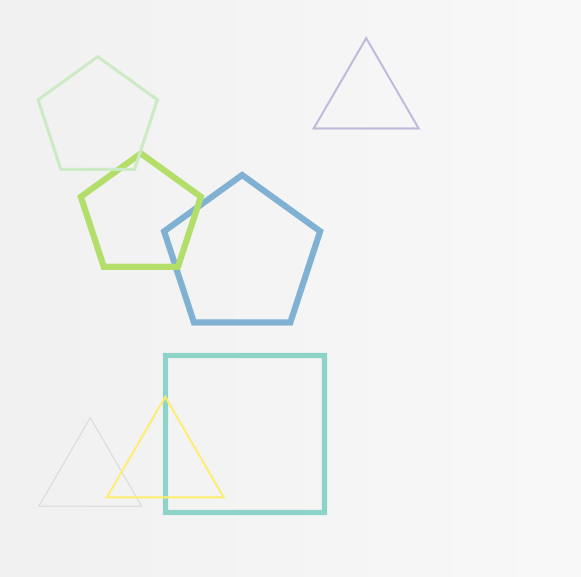[{"shape": "square", "thickness": 2.5, "radius": 0.68, "center": [0.421, 0.249]}, {"shape": "triangle", "thickness": 1, "radius": 0.52, "center": [0.63, 0.829]}, {"shape": "pentagon", "thickness": 3, "radius": 0.71, "center": [0.417, 0.555]}, {"shape": "pentagon", "thickness": 3, "radius": 0.54, "center": [0.242, 0.625]}, {"shape": "triangle", "thickness": 0.5, "radius": 0.51, "center": [0.155, 0.174]}, {"shape": "pentagon", "thickness": 1.5, "radius": 0.54, "center": [0.168, 0.793]}, {"shape": "triangle", "thickness": 1, "radius": 0.58, "center": [0.284, 0.196]}]